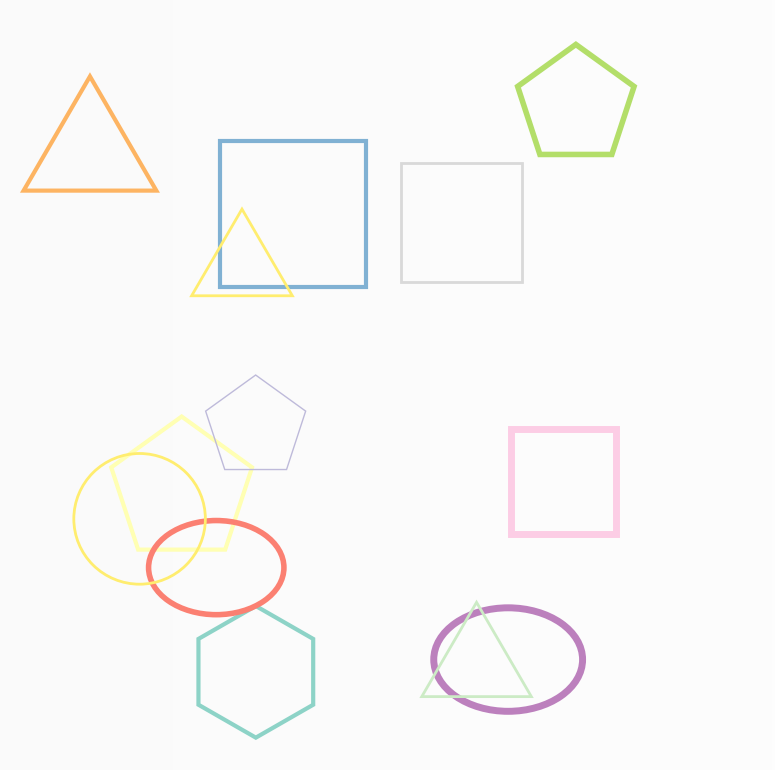[{"shape": "hexagon", "thickness": 1.5, "radius": 0.43, "center": [0.33, 0.128]}, {"shape": "pentagon", "thickness": 1.5, "radius": 0.48, "center": [0.234, 0.364]}, {"shape": "pentagon", "thickness": 0.5, "radius": 0.34, "center": [0.33, 0.445]}, {"shape": "oval", "thickness": 2, "radius": 0.44, "center": [0.279, 0.263]}, {"shape": "square", "thickness": 1.5, "radius": 0.47, "center": [0.378, 0.722]}, {"shape": "triangle", "thickness": 1.5, "radius": 0.49, "center": [0.116, 0.802]}, {"shape": "pentagon", "thickness": 2, "radius": 0.39, "center": [0.743, 0.863]}, {"shape": "square", "thickness": 2.5, "radius": 0.34, "center": [0.727, 0.375]}, {"shape": "square", "thickness": 1, "radius": 0.39, "center": [0.595, 0.711]}, {"shape": "oval", "thickness": 2.5, "radius": 0.48, "center": [0.656, 0.143]}, {"shape": "triangle", "thickness": 1, "radius": 0.41, "center": [0.615, 0.136]}, {"shape": "triangle", "thickness": 1, "radius": 0.38, "center": [0.312, 0.653]}, {"shape": "circle", "thickness": 1, "radius": 0.42, "center": [0.18, 0.326]}]